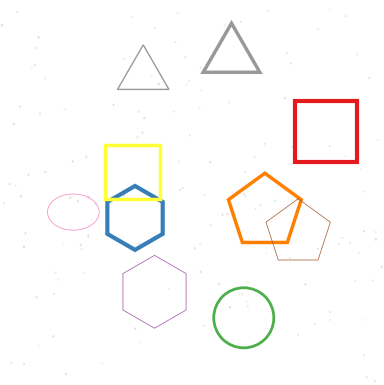[{"shape": "square", "thickness": 3, "radius": 0.4, "center": [0.847, 0.658]}, {"shape": "hexagon", "thickness": 3, "radius": 0.42, "center": [0.351, 0.434]}, {"shape": "circle", "thickness": 2, "radius": 0.39, "center": [0.633, 0.175]}, {"shape": "hexagon", "thickness": 0.5, "radius": 0.47, "center": [0.401, 0.242]}, {"shape": "pentagon", "thickness": 2.5, "radius": 0.5, "center": [0.688, 0.451]}, {"shape": "square", "thickness": 2.5, "radius": 0.35, "center": [0.344, 0.554]}, {"shape": "pentagon", "thickness": 0.5, "radius": 0.44, "center": [0.774, 0.396]}, {"shape": "oval", "thickness": 0.5, "radius": 0.34, "center": [0.19, 0.449]}, {"shape": "triangle", "thickness": 1, "radius": 0.39, "center": [0.372, 0.806]}, {"shape": "triangle", "thickness": 2.5, "radius": 0.42, "center": [0.601, 0.855]}]